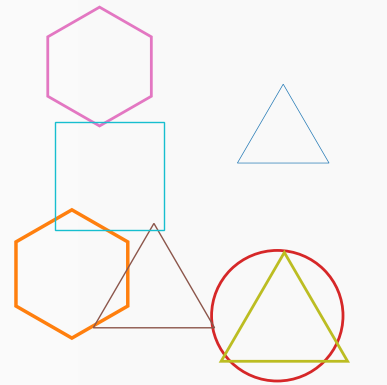[{"shape": "triangle", "thickness": 0.5, "radius": 0.68, "center": [0.731, 0.645]}, {"shape": "hexagon", "thickness": 2.5, "radius": 0.83, "center": [0.185, 0.288]}, {"shape": "circle", "thickness": 2, "radius": 0.85, "center": [0.716, 0.18]}, {"shape": "triangle", "thickness": 1, "radius": 0.9, "center": [0.397, 0.239]}, {"shape": "hexagon", "thickness": 2, "radius": 0.77, "center": [0.257, 0.827]}, {"shape": "triangle", "thickness": 2, "radius": 0.94, "center": [0.734, 0.156]}, {"shape": "square", "thickness": 1, "radius": 0.7, "center": [0.283, 0.542]}]